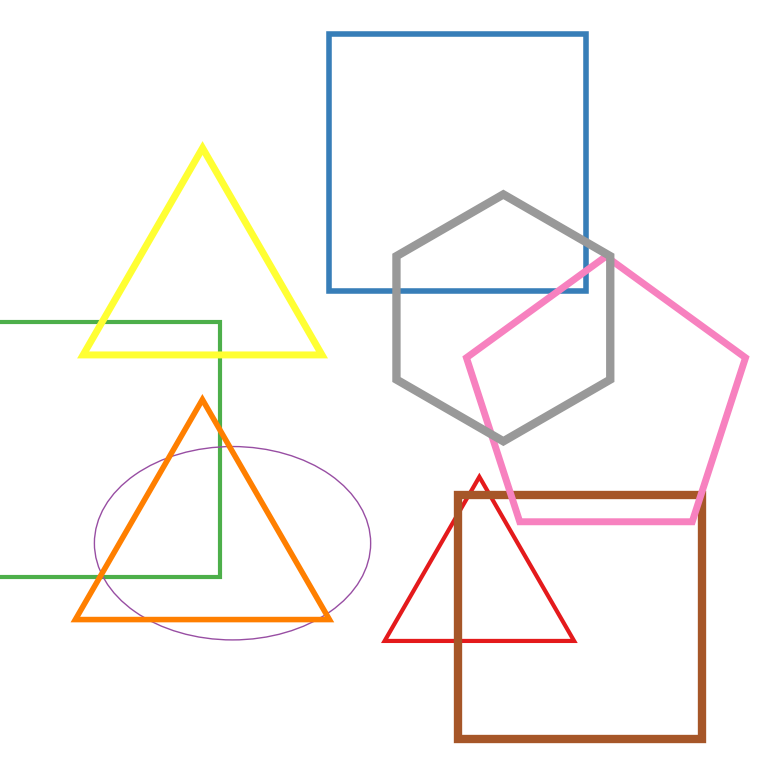[{"shape": "triangle", "thickness": 1.5, "radius": 0.71, "center": [0.623, 0.239]}, {"shape": "square", "thickness": 2, "radius": 0.83, "center": [0.594, 0.788]}, {"shape": "square", "thickness": 1.5, "radius": 0.83, "center": [0.121, 0.416]}, {"shape": "oval", "thickness": 0.5, "radius": 0.9, "center": [0.302, 0.295]}, {"shape": "triangle", "thickness": 2, "radius": 0.95, "center": [0.263, 0.291]}, {"shape": "triangle", "thickness": 2.5, "radius": 0.9, "center": [0.263, 0.629]}, {"shape": "square", "thickness": 3, "radius": 0.79, "center": [0.753, 0.199]}, {"shape": "pentagon", "thickness": 2.5, "radius": 0.95, "center": [0.787, 0.477]}, {"shape": "hexagon", "thickness": 3, "radius": 0.8, "center": [0.654, 0.587]}]